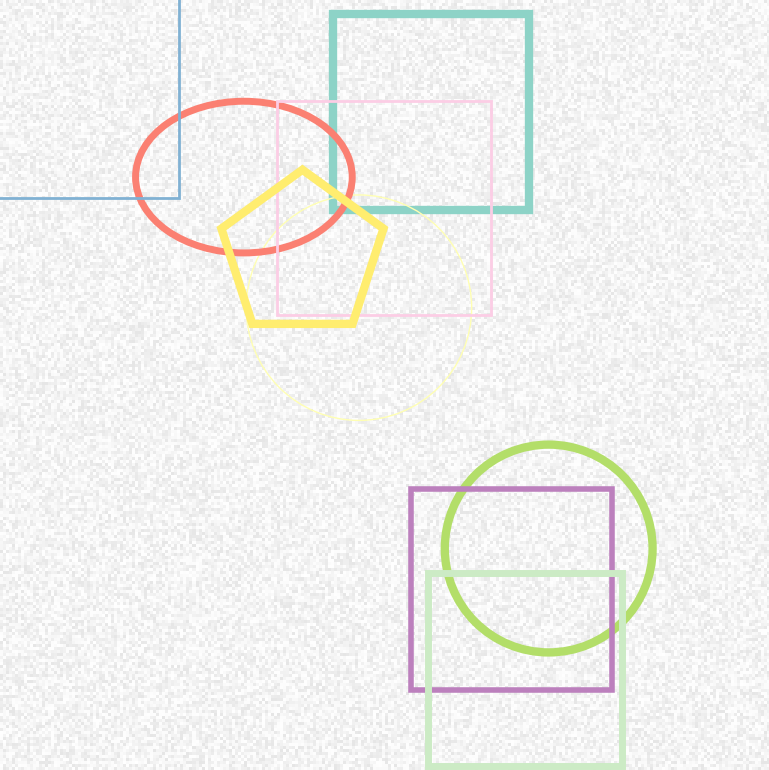[{"shape": "square", "thickness": 3, "radius": 0.64, "center": [0.56, 0.854]}, {"shape": "circle", "thickness": 0.5, "radius": 0.73, "center": [0.466, 0.6]}, {"shape": "oval", "thickness": 2.5, "radius": 0.7, "center": [0.317, 0.77]}, {"shape": "square", "thickness": 1, "radius": 0.66, "center": [0.101, 0.874]}, {"shape": "circle", "thickness": 3, "radius": 0.67, "center": [0.713, 0.288]}, {"shape": "square", "thickness": 1, "radius": 0.7, "center": [0.499, 0.729]}, {"shape": "square", "thickness": 2, "radius": 0.65, "center": [0.665, 0.234]}, {"shape": "square", "thickness": 2.5, "radius": 0.63, "center": [0.682, 0.131]}, {"shape": "pentagon", "thickness": 3, "radius": 0.55, "center": [0.393, 0.669]}]